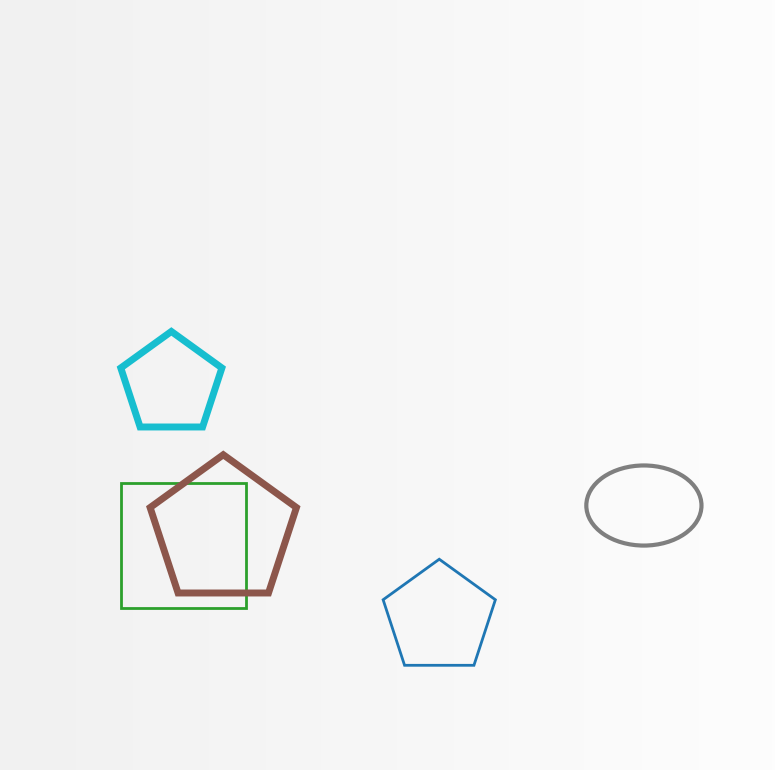[{"shape": "pentagon", "thickness": 1, "radius": 0.38, "center": [0.567, 0.198]}, {"shape": "square", "thickness": 1, "radius": 0.4, "center": [0.237, 0.291]}, {"shape": "pentagon", "thickness": 2.5, "radius": 0.5, "center": [0.288, 0.31]}, {"shape": "oval", "thickness": 1.5, "radius": 0.37, "center": [0.831, 0.343]}, {"shape": "pentagon", "thickness": 2.5, "radius": 0.34, "center": [0.221, 0.501]}]